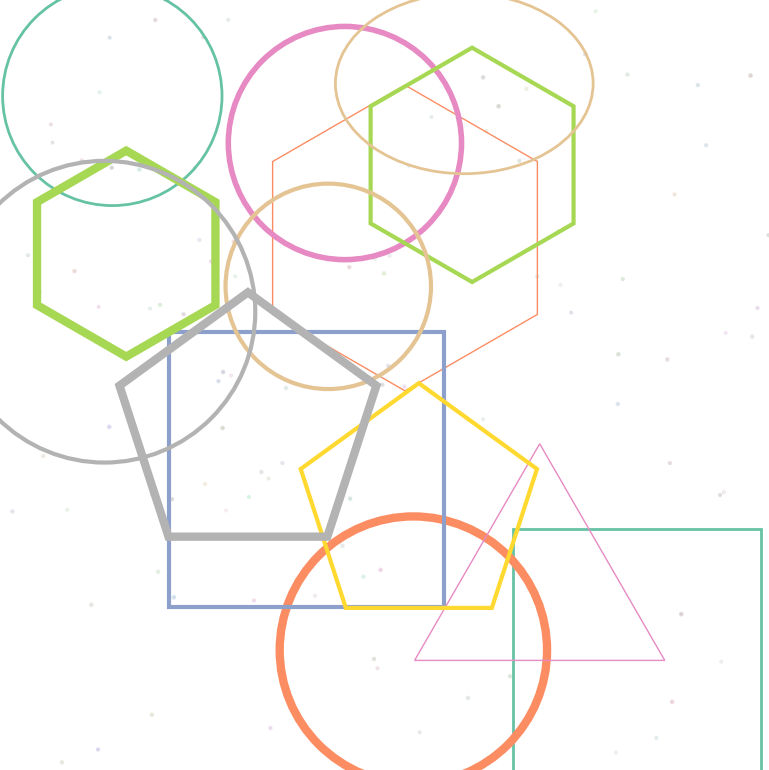[{"shape": "circle", "thickness": 1, "radius": 0.71, "center": [0.146, 0.875]}, {"shape": "square", "thickness": 1, "radius": 0.81, "center": [0.828, 0.152]}, {"shape": "hexagon", "thickness": 0.5, "radius": 0.99, "center": [0.526, 0.691]}, {"shape": "circle", "thickness": 3, "radius": 0.87, "center": [0.537, 0.156]}, {"shape": "square", "thickness": 1.5, "radius": 0.89, "center": [0.398, 0.39]}, {"shape": "circle", "thickness": 2, "radius": 0.76, "center": [0.448, 0.814]}, {"shape": "triangle", "thickness": 0.5, "radius": 0.94, "center": [0.701, 0.236]}, {"shape": "hexagon", "thickness": 3, "radius": 0.67, "center": [0.164, 0.671]}, {"shape": "hexagon", "thickness": 1.5, "radius": 0.76, "center": [0.613, 0.786]}, {"shape": "pentagon", "thickness": 1.5, "radius": 0.81, "center": [0.544, 0.341]}, {"shape": "circle", "thickness": 1.5, "radius": 0.67, "center": [0.426, 0.628]}, {"shape": "oval", "thickness": 1, "radius": 0.84, "center": [0.603, 0.892]}, {"shape": "pentagon", "thickness": 3, "radius": 0.88, "center": [0.322, 0.445]}, {"shape": "circle", "thickness": 1.5, "radius": 0.98, "center": [0.136, 0.595]}]